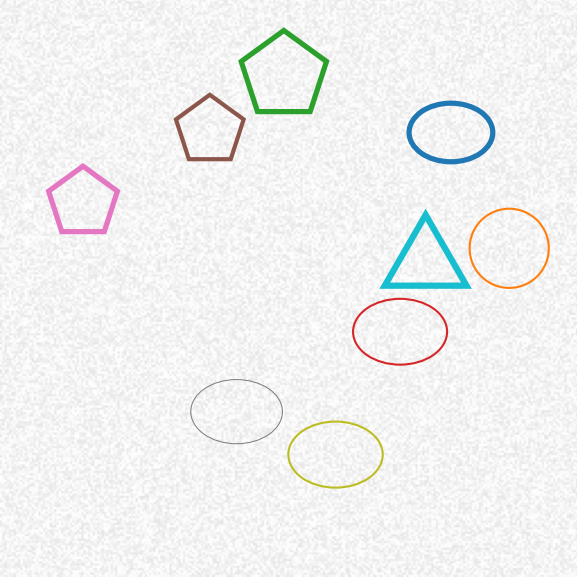[{"shape": "oval", "thickness": 2.5, "radius": 0.36, "center": [0.781, 0.77]}, {"shape": "circle", "thickness": 1, "radius": 0.34, "center": [0.882, 0.569]}, {"shape": "pentagon", "thickness": 2.5, "radius": 0.39, "center": [0.492, 0.869]}, {"shape": "oval", "thickness": 1, "radius": 0.41, "center": [0.693, 0.425]}, {"shape": "pentagon", "thickness": 2, "radius": 0.31, "center": [0.363, 0.773]}, {"shape": "pentagon", "thickness": 2.5, "radius": 0.31, "center": [0.144, 0.649]}, {"shape": "oval", "thickness": 0.5, "radius": 0.4, "center": [0.41, 0.286]}, {"shape": "oval", "thickness": 1, "radius": 0.41, "center": [0.581, 0.212]}, {"shape": "triangle", "thickness": 3, "radius": 0.41, "center": [0.737, 0.545]}]